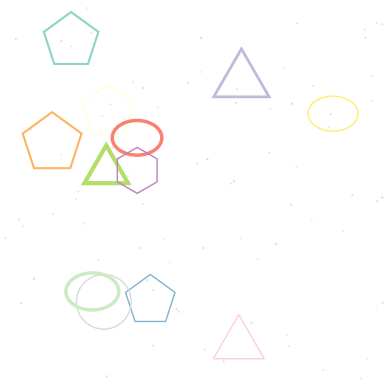[{"shape": "pentagon", "thickness": 1.5, "radius": 0.37, "center": [0.185, 0.894]}, {"shape": "pentagon", "thickness": 0.5, "radius": 0.36, "center": [0.282, 0.71]}, {"shape": "triangle", "thickness": 2, "radius": 0.42, "center": [0.627, 0.79]}, {"shape": "oval", "thickness": 2.5, "radius": 0.32, "center": [0.356, 0.642]}, {"shape": "pentagon", "thickness": 1, "radius": 0.34, "center": [0.39, 0.22]}, {"shape": "pentagon", "thickness": 1.5, "radius": 0.4, "center": [0.135, 0.628]}, {"shape": "triangle", "thickness": 3, "radius": 0.33, "center": [0.276, 0.557]}, {"shape": "triangle", "thickness": 1, "radius": 0.38, "center": [0.62, 0.106]}, {"shape": "circle", "thickness": 1, "radius": 0.36, "center": [0.27, 0.216]}, {"shape": "hexagon", "thickness": 1, "radius": 0.3, "center": [0.356, 0.557]}, {"shape": "oval", "thickness": 2.5, "radius": 0.34, "center": [0.24, 0.243]}, {"shape": "oval", "thickness": 1, "radius": 0.32, "center": [0.865, 0.705]}]